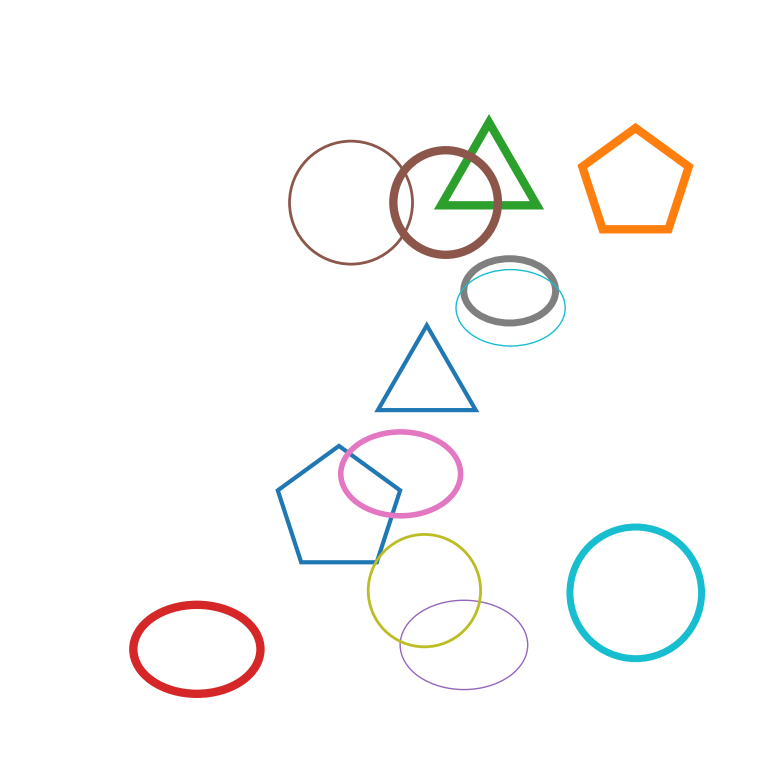[{"shape": "triangle", "thickness": 1.5, "radius": 0.37, "center": [0.554, 0.504]}, {"shape": "pentagon", "thickness": 1.5, "radius": 0.42, "center": [0.44, 0.337]}, {"shape": "pentagon", "thickness": 3, "radius": 0.36, "center": [0.825, 0.761]}, {"shape": "triangle", "thickness": 3, "radius": 0.36, "center": [0.635, 0.769]}, {"shape": "oval", "thickness": 3, "radius": 0.41, "center": [0.256, 0.157]}, {"shape": "oval", "thickness": 0.5, "radius": 0.41, "center": [0.602, 0.162]}, {"shape": "circle", "thickness": 1, "radius": 0.4, "center": [0.456, 0.737]}, {"shape": "circle", "thickness": 3, "radius": 0.34, "center": [0.579, 0.737]}, {"shape": "oval", "thickness": 2, "radius": 0.39, "center": [0.52, 0.385]}, {"shape": "oval", "thickness": 2.5, "radius": 0.3, "center": [0.662, 0.622]}, {"shape": "circle", "thickness": 1, "radius": 0.36, "center": [0.551, 0.233]}, {"shape": "circle", "thickness": 2.5, "radius": 0.43, "center": [0.826, 0.23]}, {"shape": "oval", "thickness": 0.5, "radius": 0.35, "center": [0.663, 0.6]}]